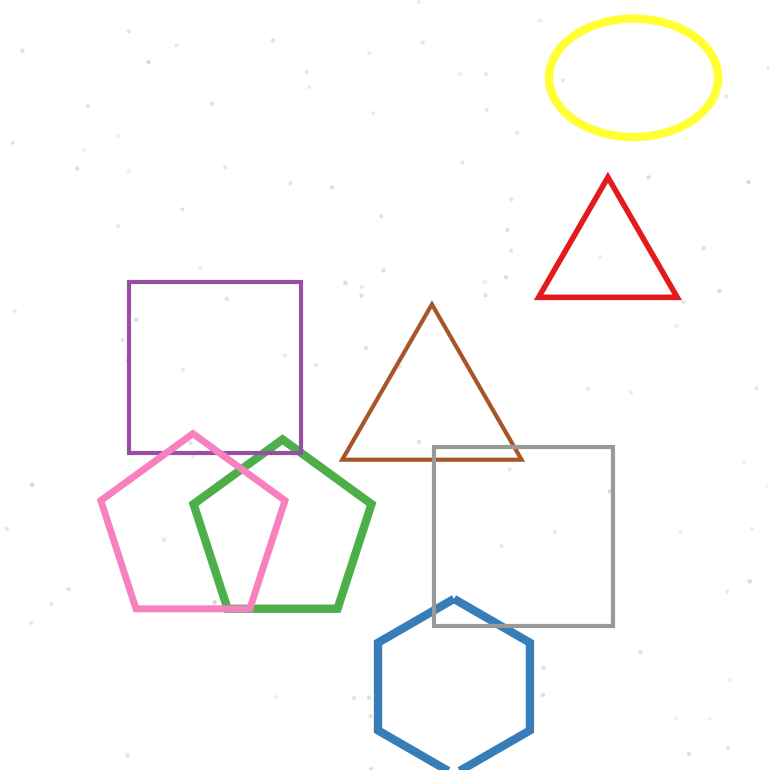[{"shape": "triangle", "thickness": 2, "radius": 0.52, "center": [0.789, 0.666]}, {"shape": "hexagon", "thickness": 3, "radius": 0.57, "center": [0.59, 0.108]}, {"shape": "pentagon", "thickness": 3, "radius": 0.61, "center": [0.367, 0.308]}, {"shape": "square", "thickness": 1.5, "radius": 0.56, "center": [0.279, 0.523]}, {"shape": "oval", "thickness": 3, "radius": 0.55, "center": [0.823, 0.899]}, {"shape": "triangle", "thickness": 1.5, "radius": 0.67, "center": [0.561, 0.47]}, {"shape": "pentagon", "thickness": 2.5, "radius": 0.63, "center": [0.251, 0.311]}, {"shape": "square", "thickness": 1.5, "radius": 0.58, "center": [0.68, 0.304]}]